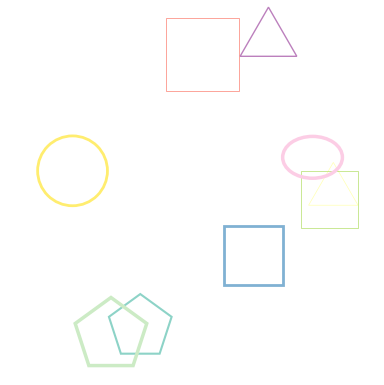[{"shape": "pentagon", "thickness": 1.5, "radius": 0.43, "center": [0.364, 0.151]}, {"shape": "triangle", "thickness": 0.5, "radius": 0.37, "center": [0.866, 0.504]}, {"shape": "square", "thickness": 0.5, "radius": 0.48, "center": [0.526, 0.858]}, {"shape": "square", "thickness": 2, "radius": 0.38, "center": [0.658, 0.337]}, {"shape": "square", "thickness": 0.5, "radius": 0.37, "center": [0.855, 0.482]}, {"shape": "oval", "thickness": 2.5, "radius": 0.39, "center": [0.812, 0.591]}, {"shape": "triangle", "thickness": 1, "radius": 0.43, "center": [0.697, 0.896]}, {"shape": "pentagon", "thickness": 2.5, "radius": 0.49, "center": [0.288, 0.13]}, {"shape": "circle", "thickness": 2, "radius": 0.45, "center": [0.188, 0.556]}]